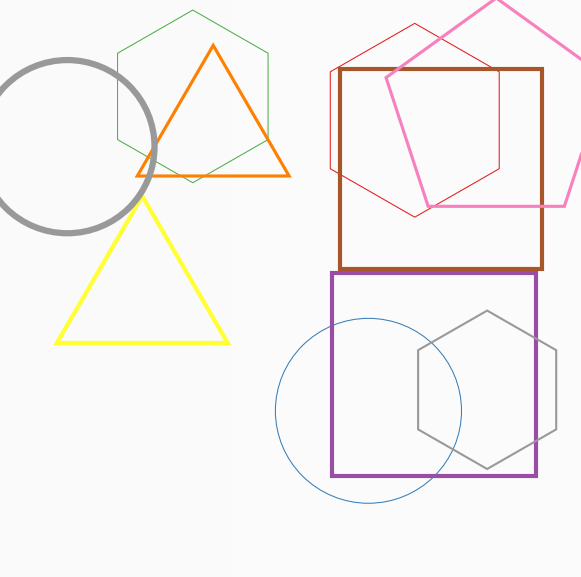[{"shape": "hexagon", "thickness": 0.5, "radius": 0.84, "center": [0.714, 0.791]}, {"shape": "circle", "thickness": 0.5, "radius": 0.8, "center": [0.634, 0.288]}, {"shape": "hexagon", "thickness": 0.5, "radius": 0.75, "center": [0.332, 0.832]}, {"shape": "square", "thickness": 2, "radius": 0.88, "center": [0.747, 0.351]}, {"shape": "triangle", "thickness": 1.5, "radius": 0.75, "center": [0.367, 0.77]}, {"shape": "triangle", "thickness": 2, "radius": 0.85, "center": [0.245, 0.49]}, {"shape": "square", "thickness": 2, "radius": 0.87, "center": [0.759, 0.707]}, {"shape": "pentagon", "thickness": 1.5, "radius": 1.0, "center": [0.854, 0.803]}, {"shape": "circle", "thickness": 3, "radius": 0.75, "center": [0.116, 0.745]}, {"shape": "hexagon", "thickness": 1, "radius": 0.69, "center": [0.838, 0.324]}]